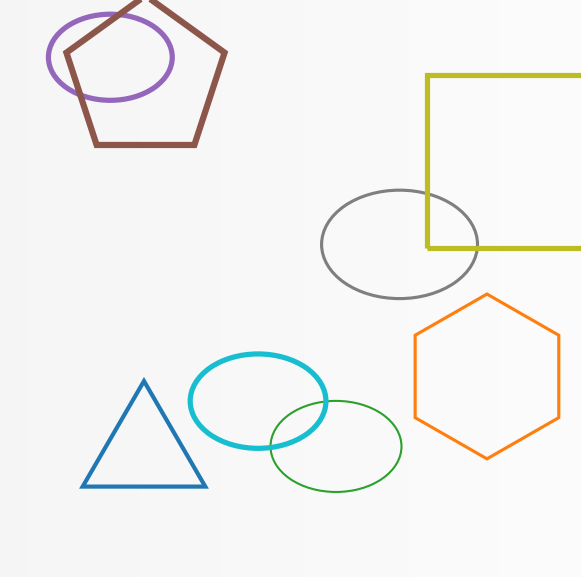[{"shape": "triangle", "thickness": 2, "radius": 0.61, "center": [0.248, 0.217]}, {"shape": "hexagon", "thickness": 1.5, "radius": 0.71, "center": [0.838, 0.347]}, {"shape": "oval", "thickness": 1, "radius": 0.56, "center": [0.578, 0.226]}, {"shape": "oval", "thickness": 2.5, "radius": 0.53, "center": [0.19, 0.9]}, {"shape": "pentagon", "thickness": 3, "radius": 0.72, "center": [0.25, 0.864]}, {"shape": "oval", "thickness": 1.5, "radius": 0.67, "center": [0.687, 0.576]}, {"shape": "square", "thickness": 2.5, "radius": 0.75, "center": [0.884, 0.72]}, {"shape": "oval", "thickness": 2.5, "radius": 0.58, "center": [0.444, 0.305]}]